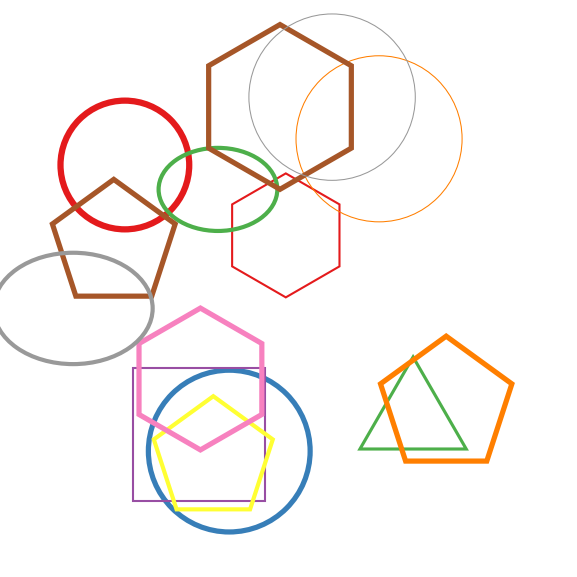[{"shape": "circle", "thickness": 3, "radius": 0.56, "center": [0.216, 0.713]}, {"shape": "hexagon", "thickness": 1, "radius": 0.54, "center": [0.495, 0.592]}, {"shape": "circle", "thickness": 2.5, "radius": 0.7, "center": [0.397, 0.218]}, {"shape": "triangle", "thickness": 1.5, "radius": 0.53, "center": [0.715, 0.275]}, {"shape": "oval", "thickness": 2, "radius": 0.51, "center": [0.377, 0.671]}, {"shape": "square", "thickness": 1, "radius": 0.57, "center": [0.345, 0.246]}, {"shape": "circle", "thickness": 0.5, "radius": 0.72, "center": [0.656, 0.759]}, {"shape": "pentagon", "thickness": 2.5, "radius": 0.6, "center": [0.773, 0.297]}, {"shape": "pentagon", "thickness": 2, "radius": 0.54, "center": [0.369, 0.205]}, {"shape": "pentagon", "thickness": 2.5, "radius": 0.56, "center": [0.197, 0.577]}, {"shape": "hexagon", "thickness": 2.5, "radius": 0.71, "center": [0.485, 0.814]}, {"shape": "hexagon", "thickness": 2.5, "radius": 0.61, "center": [0.347, 0.343]}, {"shape": "oval", "thickness": 2, "radius": 0.69, "center": [0.127, 0.465]}, {"shape": "circle", "thickness": 0.5, "radius": 0.72, "center": [0.575, 0.831]}]